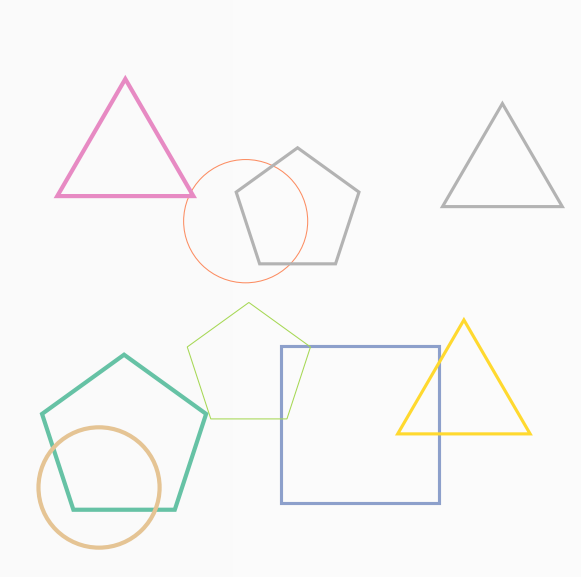[{"shape": "pentagon", "thickness": 2, "radius": 0.74, "center": [0.213, 0.237]}, {"shape": "circle", "thickness": 0.5, "radius": 0.53, "center": [0.423, 0.616]}, {"shape": "square", "thickness": 1.5, "radius": 0.68, "center": [0.619, 0.264]}, {"shape": "triangle", "thickness": 2, "radius": 0.68, "center": [0.216, 0.727]}, {"shape": "pentagon", "thickness": 0.5, "radius": 0.56, "center": [0.428, 0.364]}, {"shape": "triangle", "thickness": 1.5, "radius": 0.66, "center": [0.798, 0.314]}, {"shape": "circle", "thickness": 2, "radius": 0.52, "center": [0.17, 0.155]}, {"shape": "triangle", "thickness": 1.5, "radius": 0.59, "center": [0.864, 0.701]}, {"shape": "pentagon", "thickness": 1.5, "radius": 0.56, "center": [0.512, 0.632]}]